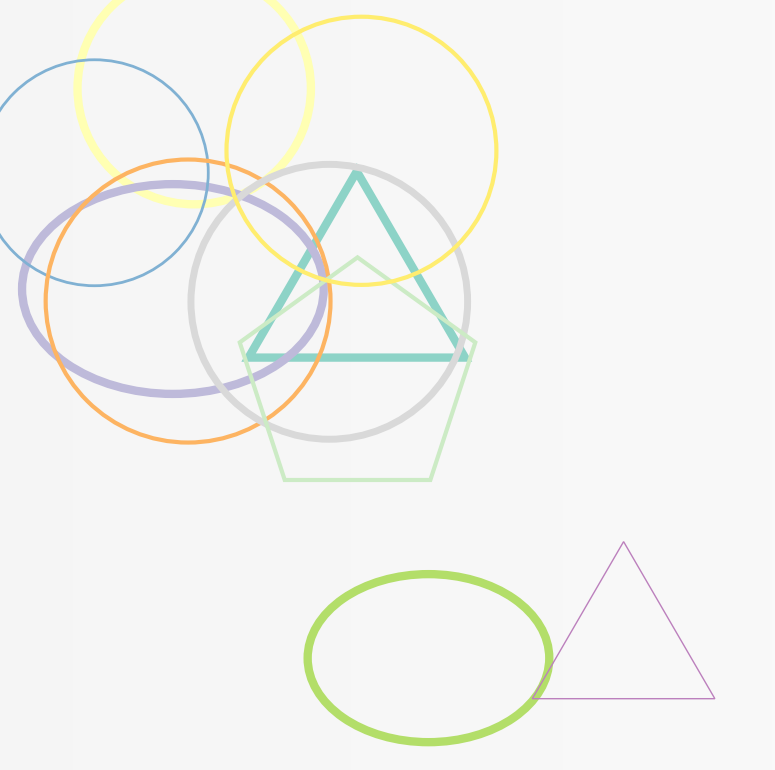[{"shape": "triangle", "thickness": 3, "radius": 0.81, "center": [0.46, 0.616]}, {"shape": "circle", "thickness": 3, "radius": 0.75, "center": [0.251, 0.885]}, {"shape": "oval", "thickness": 3, "radius": 0.97, "center": [0.223, 0.625]}, {"shape": "circle", "thickness": 1, "radius": 0.73, "center": [0.122, 0.776]}, {"shape": "circle", "thickness": 1.5, "radius": 0.92, "center": [0.243, 0.609]}, {"shape": "oval", "thickness": 3, "radius": 0.78, "center": [0.553, 0.145]}, {"shape": "circle", "thickness": 2.5, "radius": 0.89, "center": [0.425, 0.608]}, {"shape": "triangle", "thickness": 0.5, "radius": 0.68, "center": [0.805, 0.161]}, {"shape": "pentagon", "thickness": 1.5, "radius": 0.8, "center": [0.461, 0.506]}, {"shape": "circle", "thickness": 1.5, "radius": 0.87, "center": [0.466, 0.804]}]